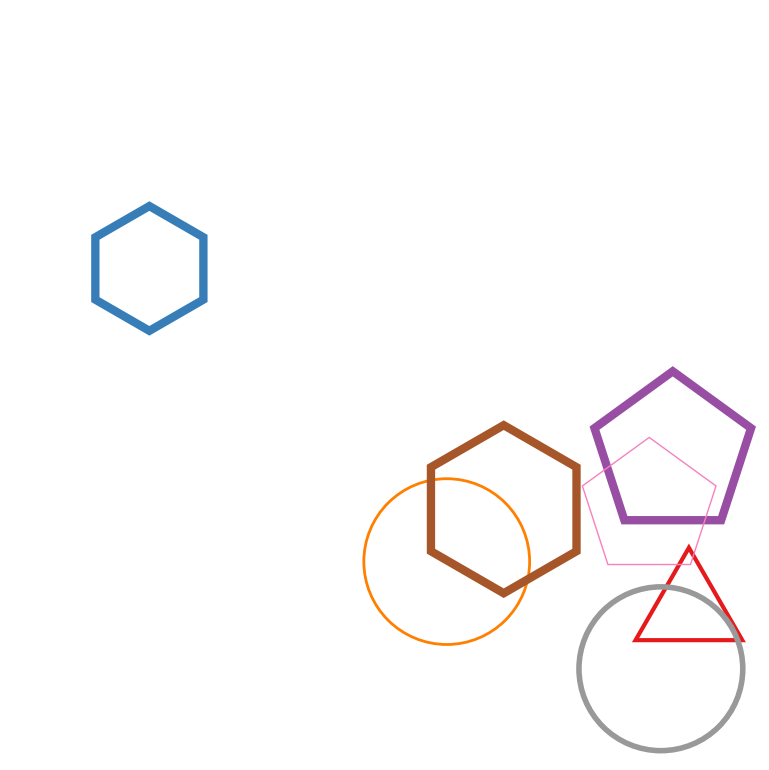[{"shape": "triangle", "thickness": 1.5, "radius": 0.4, "center": [0.895, 0.209]}, {"shape": "hexagon", "thickness": 3, "radius": 0.41, "center": [0.194, 0.651]}, {"shape": "pentagon", "thickness": 3, "radius": 0.53, "center": [0.874, 0.411]}, {"shape": "circle", "thickness": 1, "radius": 0.54, "center": [0.58, 0.271]}, {"shape": "hexagon", "thickness": 3, "radius": 0.55, "center": [0.654, 0.339]}, {"shape": "pentagon", "thickness": 0.5, "radius": 0.46, "center": [0.843, 0.341]}, {"shape": "circle", "thickness": 2, "radius": 0.53, "center": [0.858, 0.131]}]